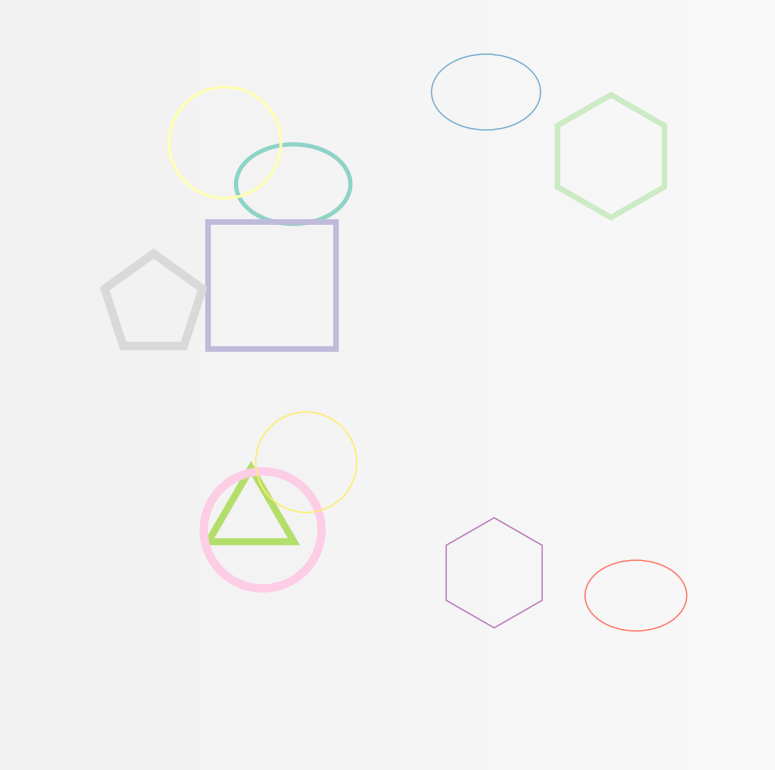[{"shape": "oval", "thickness": 1.5, "radius": 0.37, "center": [0.378, 0.761]}, {"shape": "circle", "thickness": 1, "radius": 0.36, "center": [0.29, 0.815]}, {"shape": "square", "thickness": 2, "radius": 0.41, "center": [0.351, 0.629]}, {"shape": "oval", "thickness": 0.5, "radius": 0.33, "center": [0.82, 0.227]}, {"shape": "oval", "thickness": 0.5, "radius": 0.35, "center": [0.627, 0.88]}, {"shape": "triangle", "thickness": 2.5, "radius": 0.32, "center": [0.324, 0.328]}, {"shape": "circle", "thickness": 3, "radius": 0.38, "center": [0.339, 0.312]}, {"shape": "pentagon", "thickness": 3, "radius": 0.33, "center": [0.198, 0.604]}, {"shape": "hexagon", "thickness": 0.5, "radius": 0.36, "center": [0.638, 0.256]}, {"shape": "hexagon", "thickness": 2, "radius": 0.4, "center": [0.788, 0.797]}, {"shape": "circle", "thickness": 0.5, "radius": 0.33, "center": [0.395, 0.4]}]